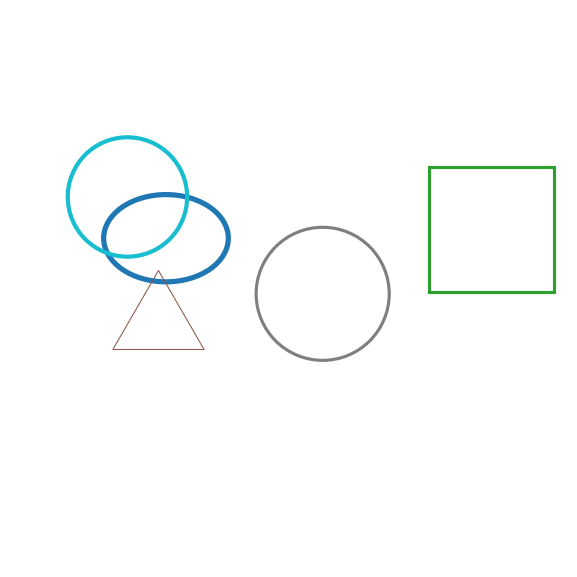[{"shape": "oval", "thickness": 2.5, "radius": 0.54, "center": [0.287, 0.587]}, {"shape": "square", "thickness": 1.5, "radius": 0.54, "center": [0.851, 0.601]}, {"shape": "triangle", "thickness": 0.5, "radius": 0.46, "center": [0.274, 0.44]}, {"shape": "circle", "thickness": 1.5, "radius": 0.58, "center": [0.559, 0.49]}, {"shape": "circle", "thickness": 2, "radius": 0.52, "center": [0.221, 0.658]}]